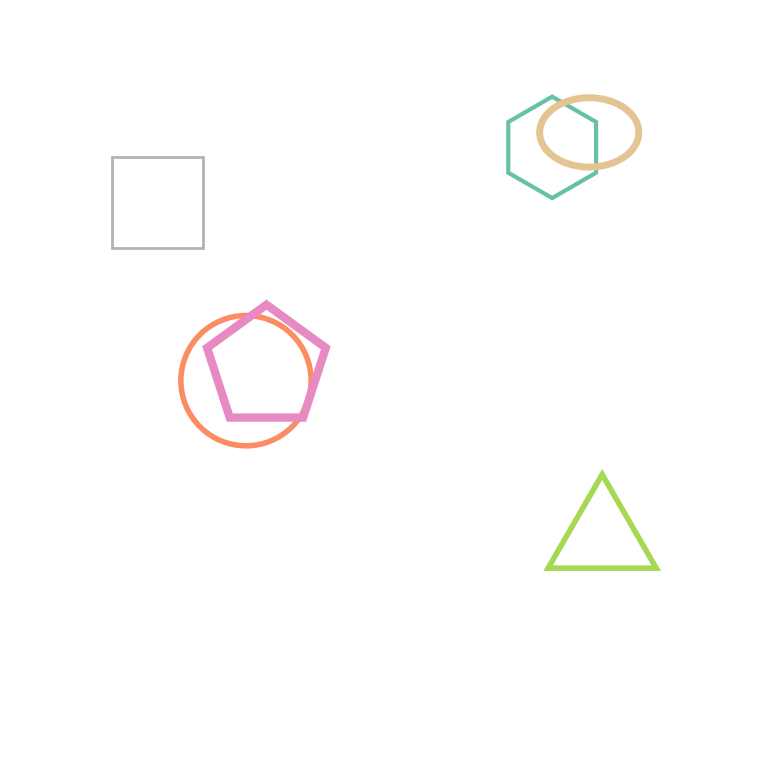[{"shape": "hexagon", "thickness": 1.5, "radius": 0.33, "center": [0.717, 0.809]}, {"shape": "circle", "thickness": 2, "radius": 0.42, "center": [0.319, 0.506]}, {"shape": "pentagon", "thickness": 3, "radius": 0.41, "center": [0.346, 0.523]}, {"shape": "triangle", "thickness": 2, "radius": 0.41, "center": [0.782, 0.303]}, {"shape": "oval", "thickness": 2.5, "radius": 0.32, "center": [0.765, 0.828]}, {"shape": "square", "thickness": 1, "radius": 0.29, "center": [0.205, 0.737]}]